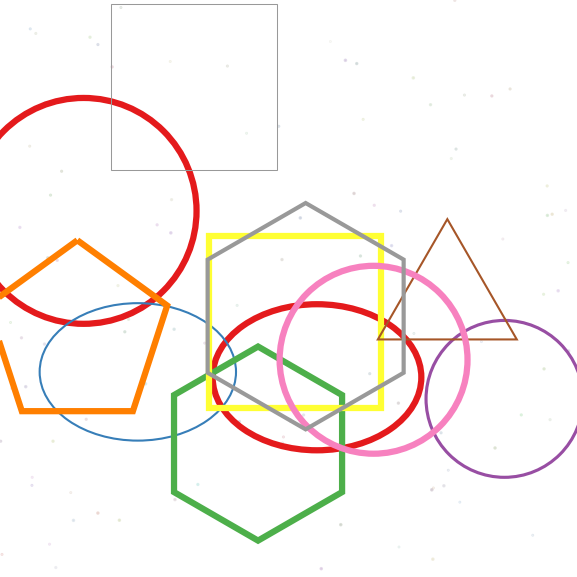[{"shape": "oval", "thickness": 3, "radius": 0.9, "center": [0.549, 0.346]}, {"shape": "circle", "thickness": 3, "radius": 0.98, "center": [0.145, 0.634]}, {"shape": "oval", "thickness": 1, "radius": 0.85, "center": [0.239, 0.355]}, {"shape": "hexagon", "thickness": 3, "radius": 0.84, "center": [0.447, 0.231]}, {"shape": "circle", "thickness": 1.5, "radius": 0.68, "center": [0.874, 0.308]}, {"shape": "pentagon", "thickness": 3, "radius": 0.82, "center": [0.134, 0.419]}, {"shape": "square", "thickness": 3, "radius": 0.75, "center": [0.511, 0.441]}, {"shape": "triangle", "thickness": 1, "radius": 0.69, "center": [0.775, 0.481]}, {"shape": "circle", "thickness": 3, "radius": 0.81, "center": [0.647, 0.376]}, {"shape": "square", "thickness": 0.5, "radius": 0.72, "center": [0.336, 0.849]}, {"shape": "hexagon", "thickness": 2, "radius": 0.98, "center": [0.529, 0.452]}]